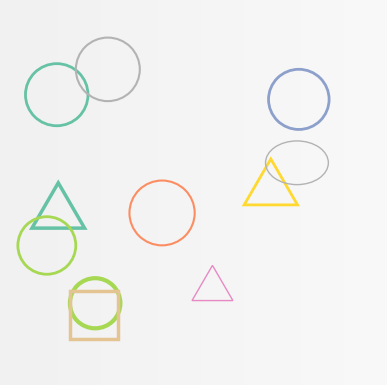[{"shape": "triangle", "thickness": 2.5, "radius": 0.39, "center": [0.15, 0.447]}, {"shape": "circle", "thickness": 2, "radius": 0.4, "center": [0.146, 0.754]}, {"shape": "circle", "thickness": 1.5, "radius": 0.42, "center": [0.418, 0.447]}, {"shape": "circle", "thickness": 2, "radius": 0.39, "center": [0.771, 0.742]}, {"shape": "triangle", "thickness": 1, "radius": 0.3, "center": [0.548, 0.25]}, {"shape": "circle", "thickness": 2, "radius": 0.37, "center": [0.121, 0.362]}, {"shape": "circle", "thickness": 3, "radius": 0.33, "center": [0.246, 0.212]}, {"shape": "triangle", "thickness": 2, "radius": 0.4, "center": [0.699, 0.508]}, {"shape": "square", "thickness": 2.5, "radius": 0.31, "center": [0.242, 0.183]}, {"shape": "oval", "thickness": 1, "radius": 0.41, "center": [0.766, 0.577]}, {"shape": "circle", "thickness": 1.5, "radius": 0.41, "center": [0.278, 0.82]}]